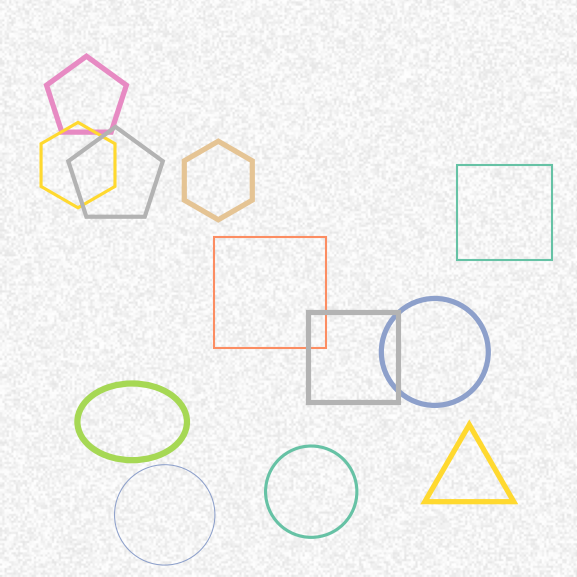[{"shape": "square", "thickness": 1, "radius": 0.41, "center": [0.874, 0.631]}, {"shape": "circle", "thickness": 1.5, "radius": 0.4, "center": [0.539, 0.148]}, {"shape": "square", "thickness": 1, "radius": 0.48, "center": [0.467, 0.493]}, {"shape": "circle", "thickness": 0.5, "radius": 0.43, "center": [0.285, 0.108]}, {"shape": "circle", "thickness": 2.5, "radius": 0.46, "center": [0.753, 0.39]}, {"shape": "pentagon", "thickness": 2.5, "radius": 0.36, "center": [0.15, 0.829]}, {"shape": "oval", "thickness": 3, "radius": 0.47, "center": [0.229, 0.269]}, {"shape": "triangle", "thickness": 2.5, "radius": 0.44, "center": [0.813, 0.175]}, {"shape": "hexagon", "thickness": 1.5, "radius": 0.37, "center": [0.135, 0.713]}, {"shape": "hexagon", "thickness": 2.5, "radius": 0.34, "center": [0.378, 0.687]}, {"shape": "pentagon", "thickness": 2, "radius": 0.43, "center": [0.2, 0.693]}, {"shape": "square", "thickness": 2.5, "radius": 0.39, "center": [0.611, 0.381]}]